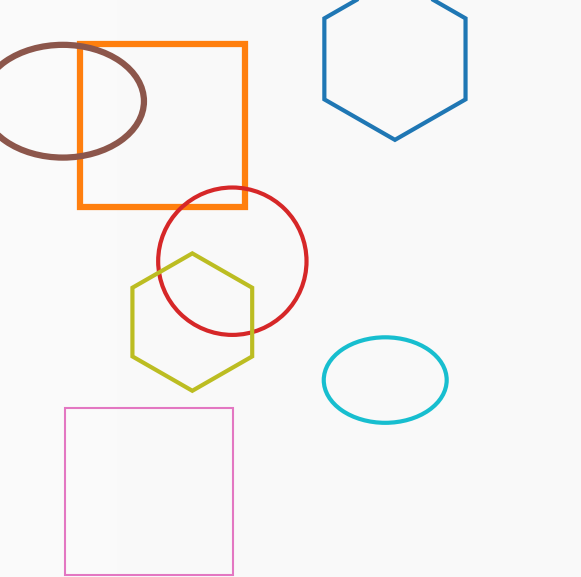[{"shape": "hexagon", "thickness": 2, "radius": 0.7, "center": [0.679, 0.897]}, {"shape": "square", "thickness": 3, "radius": 0.71, "center": [0.28, 0.782]}, {"shape": "circle", "thickness": 2, "radius": 0.64, "center": [0.4, 0.547]}, {"shape": "oval", "thickness": 3, "radius": 0.7, "center": [0.108, 0.824]}, {"shape": "square", "thickness": 1, "radius": 0.72, "center": [0.257, 0.149]}, {"shape": "hexagon", "thickness": 2, "radius": 0.59, "center": [0.331, 0.441]}, {"shape": "oval", "thickness": 2, "radius": 0.53, "center": [0.663, 0.341]}]